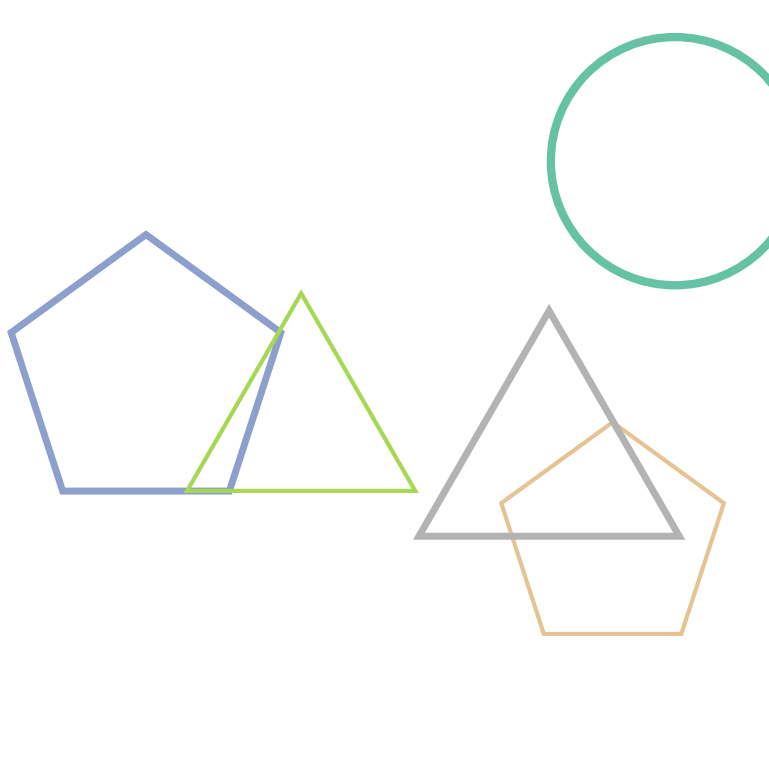[{"shape": "circle", "thickness": 3, "radius": 0.81, "center": [0.877, 0.791]}, {"shape": "pentagon", "thickness": 2.5, "radius": 0.92, "center": [0.19, 0.511]}, {"shape": "triangle", "thickness": 1.5, "radius": 0.86, "center": [0.391, 0.448]}, {"shape": "pentagon", "thickness": 1.5, "radius": 0.76, "center": [0.796, 0.3]}, {"shape": "triangle", "thickness": 2.5, "radius": 0.98, "center": [0.713, 0.401]}]